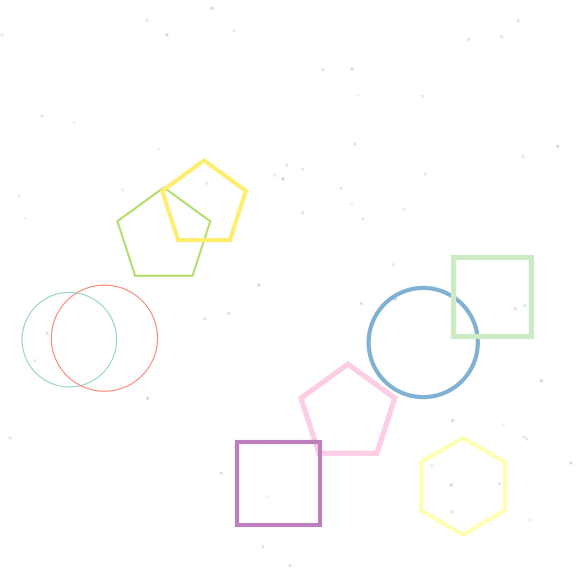[{"shape": "circle", "thickness": 0.5, "radius": 0.41, "center": [0.12, 0.411]}, {"shape": "hexagon", "thickness": 2, "radius": 0.42, "center": [0.802, 0.157]}, {"shape": "circle", "thickness": 0.5, "radius": 0.46, "center": [0.181, 0.414]}, {"shape": "circle", "thickness": 2, "radius": 0.47, "center": [0.733, 0.406]}, {"shape": "pentagon", "thickness": 1, "radius": 0.42, "center": [0.284, 0.59]}, {"shape": "pentagon", "thickness": 2.5, "radius": 0.43, "center": [0.602, 0.283]}, {"shape": "square", "thickness": 2, "radius": 0.36, "center": [0.482, 0.162]}, {"shape": "square", "thickness": 2.5, "radius": 0.34, "center": [0.852, 0.485]}, {"shape": "pentagon", "thickness": 2, "radius": 0.38, "center": [0.353, 0.645]}]